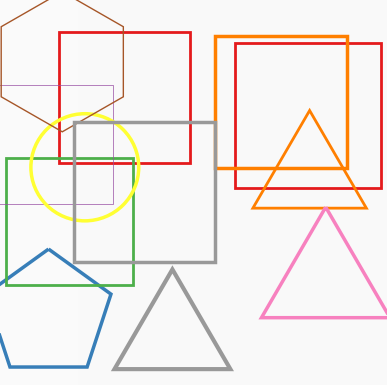[{"shape": "square", "thickness": 2, "radius": 0.95, "center": [0.795, 0.7]}, {"shape": "square", "thickness": 2, "radius": 0.85, "center": [0.321, 0.746]}, {"shape": "pentagon", "thickness": 2.5, "radius": 0.85, "center": [0.125, 0.184]}, {"shape": "square", "thickness": 2, "radius": 0.82, "center": [0.179, 0.425]}, {"shape": "square", "thickness": 0.5, "radius": 0.77, "center": [0.138, 0.625]}, {"shape": "triangle", "thickness": 2, "radius": 0.85, "center": [0.799, 0.544]}, {"shape": "square", "thickness": 2.5, "radius": 0.86, "center": [0.725, 0.736]}, {"shape": "circle", "thickness": 2.5, "radius": 0.7, "center": [0.219, 0.566]}, {"shape": "hexagon", "thickness": 1, "radius": 0.91, "center": [0.161, 0.84]}, {"shape": "triangle", "thickness": 2.5, "radius": 0.96, "center": [0.841, 0.271]}, {"shape": "square", "thickness": 2.5, "radius": 0.9, "center": [0.373, 0.501]}, {"shape": "triangle", "thickness": 3, "radius": 0.86, "center": [0.445, 0.128]}]